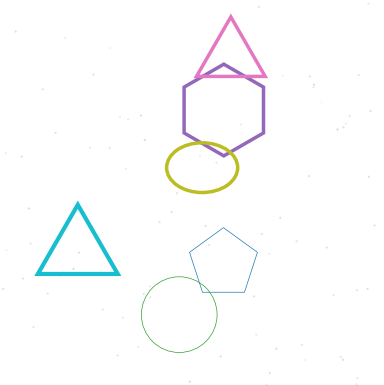[{"shape": "pentagon", "thickness": 0.5, "radius": 0.46, "center": [0.58, 0.316]}, {"shape": "circle", "thickness": 0.5, "radius": 0.49, "center": [0.466, 0.183]}, {"shape": "hexagon", "thickness": 2.5, "radius": 0.6, "center": [0.581, 0.714]}, {"shape": "triangle", "thickness": 2.5, "radius": 0.52, "center": [0.6, 0.853]}, {"shape": "oval", "thickness": 2.5, "radius": 0.46, "center": [0.525, 0.565]}, {"shape": "triangle", "thickness": 3, "radius": 0.6, "center": [0.202, 0.348]}]